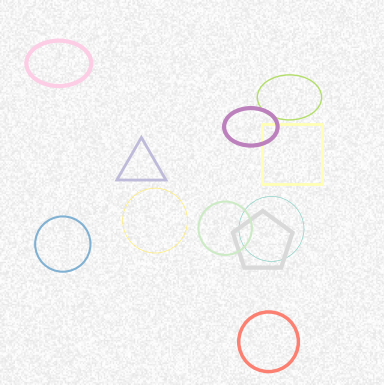[{"shape": "circle", "thickness": 0.5, "radius": 0.42, "center": [0.705, 0.405]}, {"shape": "square", "thickness": 2, "radius": 0.39, "center": [0.759, 0.6]}, {"shape": "triangle", "thickness": 2, "radius": 0.37, "center": [0.367, 0.569]}, {"shape": "circle", "thickness": 2.5, "radius": 0.39, "center": [0.698, 0.112]}, {"shape": "circle", "thickness": 1.5, "radius": 0.36, "center": [0.163, 0.366]}, {"shape": "oval", "thickness": 1, "radius": 0.42, "center": [0.752, 0.747]}, {"shape": "oval", "thickness": 3, "radius": 0.42, "center": [0.153, 0.835]}, {"shape": "pentagon", "thickness": 3, "radius": 0.41, "center": [0.682, 0.371]}, {"shape": "oval", "thickness": 3, "radius": 0.35, "center": [0.652, 0.671]}, {"shape": "circle", "thickness": 1.5, "radius": 0.35, "center": [0.585, 0.407]}, {"shape": "circle", "thickness": 0.5, "radius": 0.42, "center": [0.403, 0.427]}]